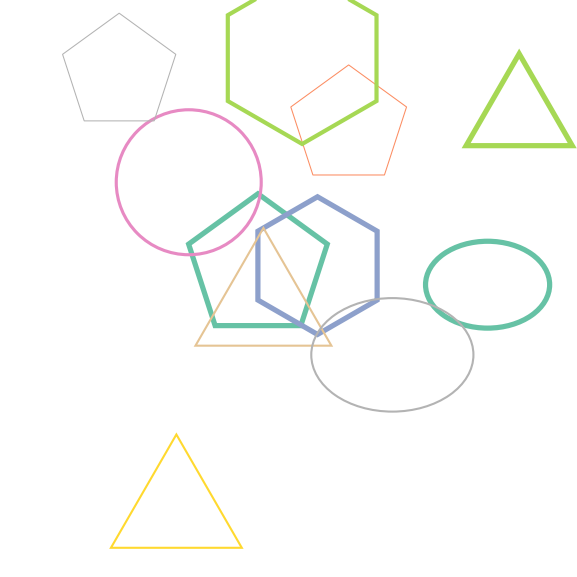[{"shape": "pentagon", "thickness": 2.5, "radius": 0.63, "center": [0.447, 0.537]}, {"shape": "oval", "thickness": 2.5, "radius": 0.54, "center": [0.844, 0.506]}, {"shape": "pentagon", "thickness": 0.5, "radius": 0.53, "center": [0.604, 0.781]}, {"shape": "hexagon", "thickness": 2.5, "radius": 0.6, "center": [0.55, 0.539]}, {"shape": "circle", "thickness": 1.5, "radius": 0.63, "center": [0.327, 0.684]}, {"shape": "hexagon", "thickness": 2, "radius": 0.74, "center": [0.523, 0.898]}, {"shape": "triangle", "thickness": 2.5, "radius": 0.53, "center": [0.899, 0.8]}, {"shape": "triangle", "thickness": 1, "radius": 0.65, "center": [0.305, 0.116]}, {"shape": "triangle", "thickness": 1, "radius": 0.68, "center": [0.456, 0.468]}, {"shape": "pentagon", "thickness": 0.5, "radius": 0.52, "center": [0.206, 0.873]}, {"shape": "oval", "thickness": 1, "radius": 0.7, "center": [0.679, 0.385]}]